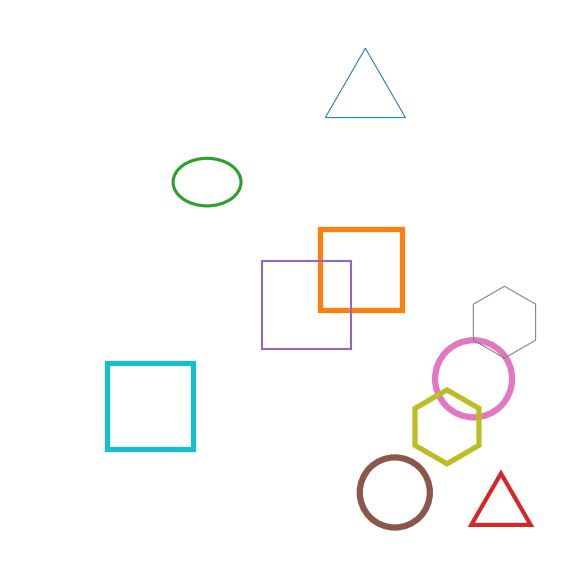[{"shape": "triangle", "thickness": 0.5, "radius": 0.4, "center": [0.633, 0.836]}, {"shape": "square", "thickness": 2.5, "radius": 0.35, "center": [0.625, 0.533]}, {"shape": "oval", "thickness": 1.5, "radius": 0.29, "center": [0.359, 0.684]}, {"shape": "triangle", "thickness": 2, "radius": 0.3, "center": [0.868, 0.12]}, {"shape": "square", "thickness": 1, "radius": 0.38, "center": [0.531, 0.471]}, {"shape": "circle", "thickness": 3, "radius": 0.3, "center": [0.684, 0.146]}, {"shape": "circle", "thickness": 3, "radius": 0.33, "center": [0.82, 0.343]}, {"shape": "hexagon", "thickness": 0.5, "radius": 0.31, "center": [0.874, 0.441]}, {"shape": "hexagon", "thickness": 2.5, "radius": 0.32, "center": [0.774, 0.26]}, {"shape": "square", "thickness": 2.5, "radius": 0.37, "center": [0.259, 0.296]}]